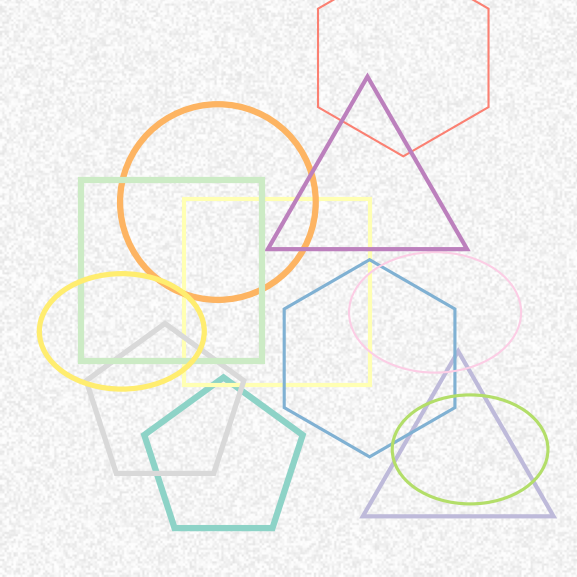[{"shape": "pentagon", "thickness": 3, "radius": 0.72, "center": [0.387, 0.201]}, {"shape": "square", "thickness": 2, "radius": 0.8, "center": [0.479, 0.493]}, {"shape": "triangle", "thickness": 2, "radius": 0.95, "center": [0.793, 0.2]}, {"shape": "hexagon", "thickness": 1, "radius": 0.85, "center": [0.698, 0.899]}, {"shape": "hexagon", "thickness": 1.5, "radius": 0.85, "center": [0.64, 0.379]}, {"shape": "circle", "thickness": 3, "radius": 0.85, "center": [0.377, 0.649]}, {"shape": "oval", "thickness": 1.5, "radius": 0.67, "center": [0.814, 0.221]}, {"shape": "oval", "thickness": 1, "radius": 0.75, "center": [0.753, 0.458]}, {"shape": "pentagon", "thickness": 2.5, "radius": 0.72, "center": [0.286, 0.296]}, {"shape": "triangle", "thickness": 2, "radius": 1.0, "center": [0.636, 0.667]}, {"shape": "square", "thickness": 3, "radius": 0.79, "center": [0.297, 0.531]}, {"shape": "oval", "thickness": 2.5, "radius": 0.71, "center": [0.211, 0.425]}]